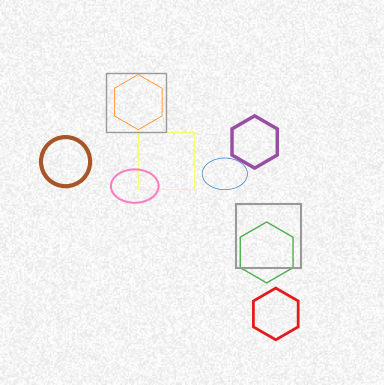[{"shape": "hexagon", "thickness": 2, "radius": 0.34, "center": [0.716, 0.185]}, {"shape": "oval", "thickness": 0.5, "radius": 0.29, "center": [0.584, 0.548]}, {"shape": "hexagon", "thickness": 1, "radius": 0.4, "center": [0.693, 0.344]}, {"shape": "hexagon", "thickness": 2.5, "radius": 0.34, "center": [0.661, 0.631]}, {"shape": "hexagon", "thickness": 0.5, "radius": 0.36, "center": [0.359, 0.735]}, {"shape": "square", "thickness": 0.5, "radius": 0.37, "center": [0.431, 0.583]}, {"shape": "circle", "thickness": 3, "radius": 0.32, "center": [0.17, 0.58]}, {"shape": "oval", "thickness": 1.5, "radius": 0.31, "center": [0.35, 0.517]}, {"shape": "square", "thickness": 1.5, "radius": 0.42, "center": [0.697, 0.387]}, {"shape": "square", "thickness": 1, "radius": 0.39, "center": [0.353, 0.733]}]